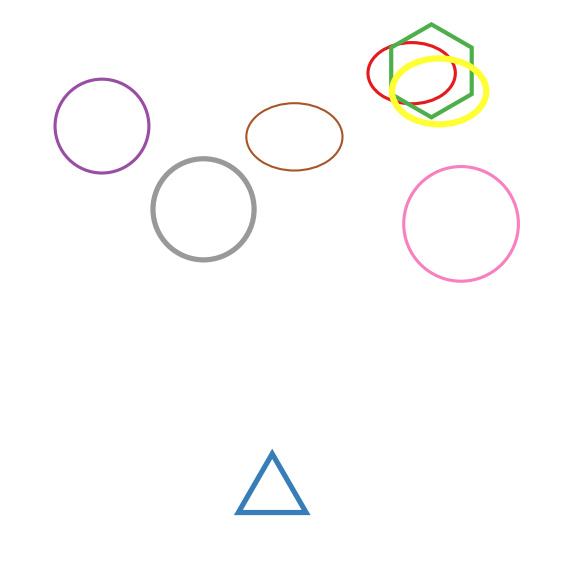[{"shape": "oval", "thickness": 1.5, "radius": 0.38, "center": [0.713, 0.872]}, {"shape": "triangle", "thickness": 2.5, "radius": 0.34, "center": [0.471, 0.146]}, {"shape": "hexagon", "thickness": 2, "radius": 0.4, "center": [0.747, 0.876]}, {"shape": "circle", "thickness": 1.5, "radius": 0.41, "center": [0.177, 0.781]}, {"shape": "oval", "thickness": 3, "radius": 0.41, "center": [0.76, 0.841]}, {"shape": "oval", "thickness": 1, "radius": 0.42, "center": [0.51, 0.762]}, {"shape": "circle", "thickness": 1.5, "radius": 0.5, "center": [0.798, 0.611]}, {"shape": "circle", "thickness": 2.5, "radius": 0.44, "center": [0.352, 0.637]}]